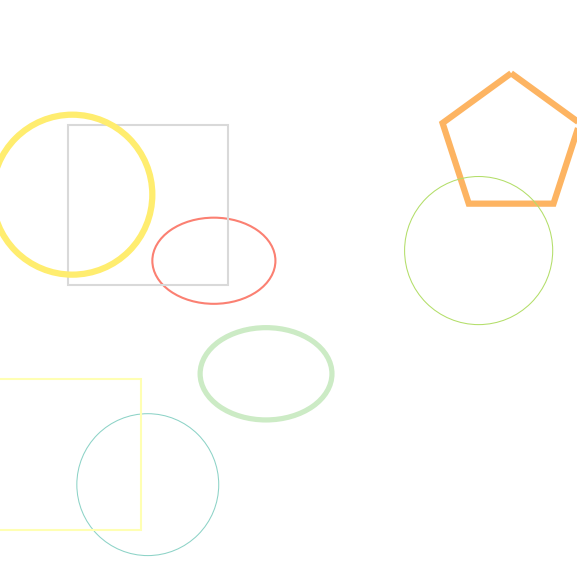[{"shape": "circle", "thickness": 0.5, "radius": 0.61, "center": [0.256, 0.16]}, {"shape": "square", "thickness": 1, "radius": 0.66, "center": [0.114, 0.212]}, {"shape": "oval", "thickness": 1, "radius": 0.53, "center": [0.37, 0.548]}, {"shape": "pentagon", "thickness": 3, "radius": 0.62, "center": [0.885, 0.747]}, {"shape": "circle", "thickness": 0.5, "radius": 0.64, "center": [0.829, 0.565]}, {"shape": "square", "thickness": 1, "radius": 0.69, "center": [0.257, 0.645]}, {"shape": "oval", "thickness": 2.5, "radius": 0.57, "center": [0.461, 0.352]}, {"shape": "circle", "thickness": 3, "radius": 0.69, "center": [0.125, 0.662]}]